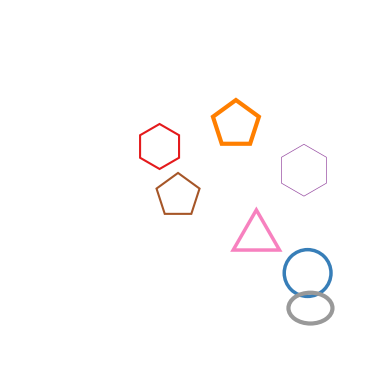[{"shape": "hexagon", "thickness": 1.5, "radius": 0.29, "center": [0.414, 0.62]}, {"shape": "circle", "thickness": 2.5, "radius": 0.3, "center": [0.799, 0.291]}, {"shape": "hexagon", "thickness": 0.5, "radius": 0.34, "center": [0.789, 0.558]}, {"shape": "pentagon", "thickness": 3, "radius": 0.31, "center": [0.613, 0.677]}, {"shape": "pentagon", "thickness": 1.5, "radius": 0.29, "center": [0.462, 0.492]}, {"shape": "triangle", "thickness": 2.5, "radius": 0.35, "center": [0.666, 0.385]}, {"shape": "oval", "thickness": 3, "radius": 0.29, "center": [0.806, 0.2]}]